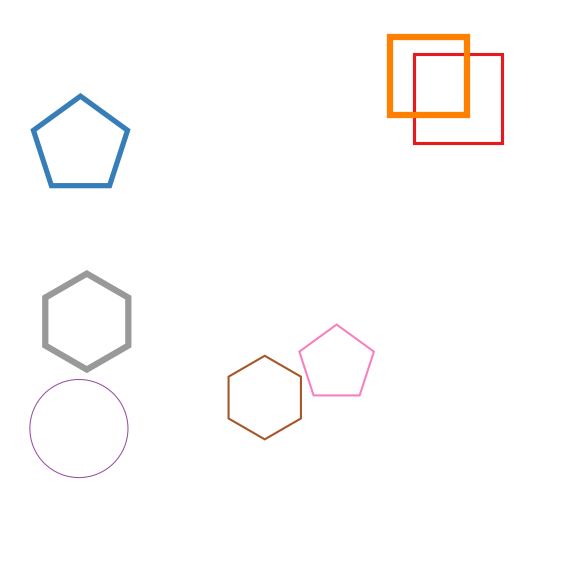[{"shape": "square", "thickness": 1.5, "radius": 0.38, "center": [0.793, 0.829]}, {"shape": "pentagon", "thickness": 2.5, "radius": 0.43, "center": [0.139, 0.747]}, {"shape": "circle", "thickness": 0.5, "radius": 0.42, "center": [0.137, 0.257]}, {"shape": "square", "thickness": 3, "radius": 0.33, "center": [0.742, 0.868]}, {"shape": "hexagon", "thickness": 1, "radius": 0.36, "center": [0.458, 0.311]}, {"shape": "pentagon", "thickness": 1, "radius": 0.34, "center": [0.583, 0.369]}, {"shape": "hexagon", "thickness": 3, "radius": 0.42, "center": [0.15, 0.442]}]